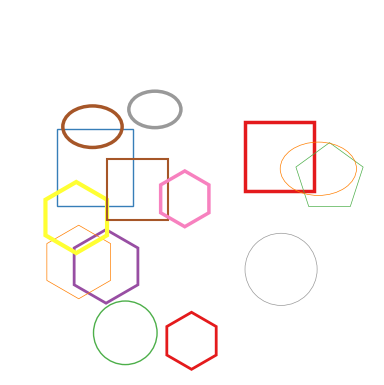[{"shape": "square", "thickness": 2.5, "radius": 0.45, "center": [0.725, 0.594]}, {"shape": "hexagon", "thickness": 2, "radius": 0.37, "center": [0.497, 0.115]}, {"shape": "square", "thickness": 1, "radius": 0.5, "center": [0.247, 0.565]}, {"shape": "pentagon", "thickness": 0.5, "radius": 0.46, "center": [0.856, 0.538]}, {"shape": "circle", "thickness": 1, "radius": 0.41, "center": [0.325, 0.136]}, {"shape": "hexagon", "thickness": 2, "radius": 0.48, "center": [0.275, 0.308]}, {"shape": "hexagon", "thickness": 0.5, "radius": 0.48, "center": [0.204, 0.32]}, {"shape": "oval", "thickness": 0.5, "radius": 0.49, "center": [0.827, 0.562]}, {"shape": "hexagon", "thickness": 3, "radius": 0.46, "center": [0.198, 0.435]}, {"shape": "square", "thickness": 1.5, "radius": 0.39, "center": [0.358, 0.508]}, {"shape": "oval", "thickness": 2.5, "radius": 0.39, "center": [0.24, 0.671]}, {"shape": "hexagon", "thickness": 2.5, "radius": 0.36, "center": [0.48, 0.484]}, {"shape": "circle", "thickness": 0.5, "radius": 0.47, "center": [0.73, 0.3]}, {"shape": "oval", "thickness": 2.5, "radius": 0.34, "center": [0.402, 0.716]}]